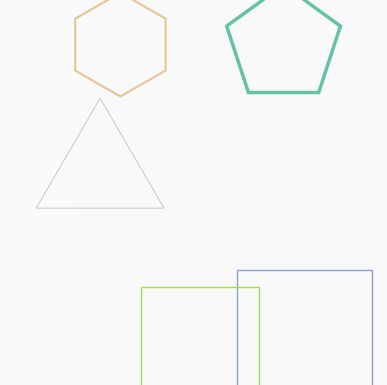[{"shape": "pentagon", "thickness": 2.5, "radius": 0.77, "center": [0.732, 0.885]}, {"shape": "square", "thickness": 1, "radius": 0.87, "center": [0.785, 0.125]}, {"shape": "square", "thickness": 1, "radius": 0.76, "center": [0.516, 0.101]}, {"shape": "hexagon", "thickness": 1.5, "radius": 0.67, "center": [0.311, 0.884]}, {"shape": "triangle", "thickness": 0.5, "radius": 0.95, "center": [0.258, 0.555]}]